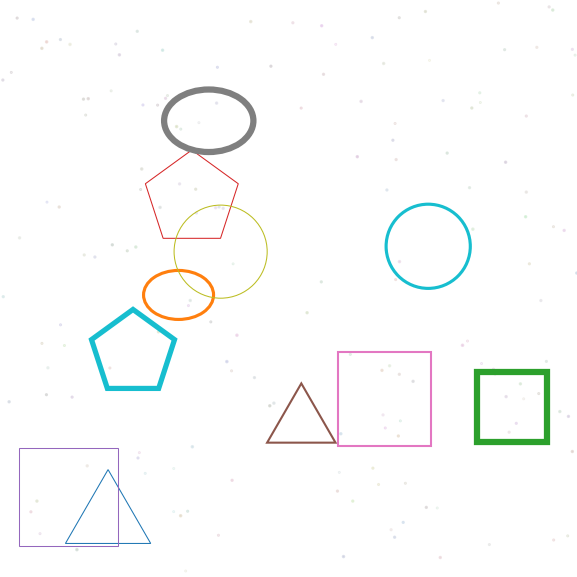[{"shape": "triangle", "thickness": 0.5, "radius": 0.43, "center": [0.187, 0.101]}, {"shape": "oval", "thickness": 1.5, "radius": 0.3, "center": [0.309, 0.488]}, {"shape": "square", "thickness": 3, "radius": 0.3, "center": [0.886, 0.294]}, {"shape": "pentagon", "thickness": 0.5, "radius": 0.42, "center": [0.332, 0.655]}, {"shape": "square", "thickness": 0.5, "radius": 0.43, "center": [0.118, 0.139]}, {"shape": "triangle", "thickness": 1, "radius": 0.34, "center": [0.522, 0.267]}, {"shape": "square", "thickness": 1, "radius": 0.4, "center": [0.666, 0.308]}, {"shape": "oval", "thickness": 3, "radius": 0.39, "center": [0.361, 0.79]}, {"shape": "circle", "thickness": 0.5, "radius": 0.4, "center": [0.382, 0.563]}, {"shape": "circle", "thickness": 1.5, "radius": 0.36, "center": [0.741, 0.573]}, {"shape": "pentagon", "thickness": 2.5, "radius": 0.38, "center": [0.23, 0.388]}]